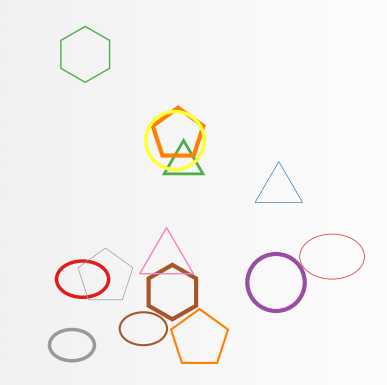[{"shape": "oval", "thickness": 2.5, "radius": 0.34, "center": [0.213, 0.275]}, {"shape": "oval", "thickness": 0.5, "radius": 0.42, "center": [0.857, 0.334]}, {"shape": "triangle", "thickness": 0.5, "radius": 0.35, "center": [0.72, 0.51]}, {"shape": "triangle", "thickness": 2, "radius": 0.29, "center": [0.474, 0.577]}, {"shape": "hexagon", "thickness": 1, "radius": 0.36, "center": [0.22, 0.859]}, {"shape": "circle", "thickness": 3, "radius": 0.37, "center": [0.712, 0.266]}, {"shape": "pentagon", "thickness": 1.5, "radius": 0.39, "center": [0.515, 0.12]}, {"shape": "pentagon", "thickness": 3, "radius": 0.34, "center": [0.46, 0.652]}, {"shape": "circle", "thickness": 2.5, "radius": 0.38, "center": [0.452, 0.635]}, {"shape": "oval", "thickness": 1.5, "radius": 0.31, "center": [0.37, 0.146]}, {"shape": "hexagon", "thickness": 3, "radius": 0.35, "center": [0.445, 0.241]}, {"shape": "triangle", "thickness": 1, "radius": 0.4, "center": [0.43, 0.329]}, {"shape": "pentagon", "thickness": 0.5, "radius": 0.37, "center": [0.272, 0.281]}, {"shape": "oval", "thickness": 2.5, "radius": 0.29, "center": [0.186, 0.104]}]